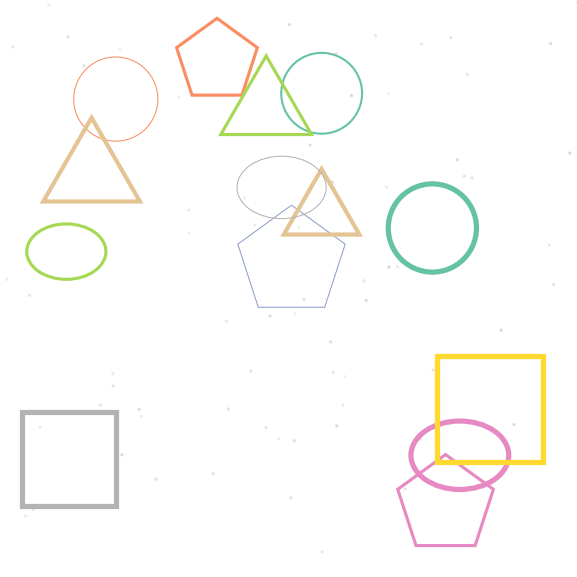[{"shape": "circle", "thickness": 2.5, "radius": 0.38, "center": [0.749, 0.604]}, {"shape": "circle", "thickness": 1, "radius": 0.35, "center": [0.557, 0.838]}, {"shape": "circle", "thickness": 0.5, "radius": 0.36, "center": [0.2, 0.828]}, {"shape": "pentagon", "thickness": 1.5, "radius": 0.37, "center": [0.376, 0.894]}, {"shape": "pentagon", "thickness": 0.5, "radius": 0.49, "center": [0.505, 0.546]}, {"shape": "pentagon", "thickness": 1.5, "radius": 0.44, "center": [0.772, 0.125]}, {"shape": "oval", "thickness": 2.5, "radius": 0.42, "center": [0.796, 0.211]}, {"shape": "triangle", "thickness": 1.5, "radius": 0.45, "center": [0.461, 0.812]}, {"shape": "oval", "thickness": 1.5, "radius": 0.34, "center": [0.115, 0.563]}, {"shape": "square", "thickness": 2.5, "radius": 0.46, "center": [0.849, 0.291]}, {"shape": "triangle", "thickness": 2, "radius": 0.48, "center": [0.159, 0.699]}, {"shape": "triangle", "thickness": 2, "radius": 0.38, "center": [0.557, 0.631]}, {"shape": "square", "thickness": 2.5, "radius": 0.41, "center": [0.119, 0.204]}, {"shape": "oval", "thickness": 0.5, "radius": 0.39, "center": [0.488, 0.675]}]